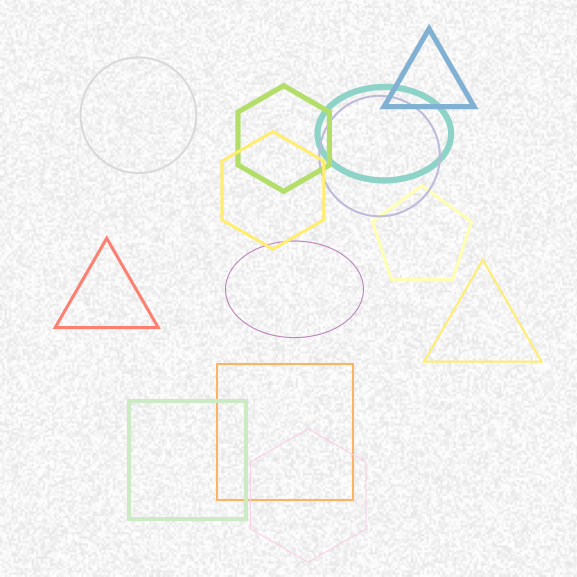[{"shape": "oval", "thickness": 3, "radius": 0.58, "center": [0.665, 0.768]}, {"shape": "pentagon", "thickness": 1.5, "radius": 0.45, "center": [0.731, 0.588]}, {"shape": "circle", "thickness": 1, "radius": 0.52, "center": [0.657, 0.729]}, {"shape": "triangle", "thickness": 1.5, "radius": 0.52, "center": [0.185, 0.483]}, {"shape": "triangle", "thickness": 2.5, "radius": 0.45, "center": [0.743, 0.859]}, {"shape": "square", "thickness": 1, "radius": 0.59, "center": [0.494, 0.251]}, {"shape": "hexagon", "thickness": 2.5, "radius": 0.46, "center": [0.491, 0.759]}, {"shape": "hexagon", "thickness": 0.5, "radius": 0.58, "center": [0.534, 0.141]}, {"shape": "circle", "thickness": 1, "radius": 0.5, "center": [0.24, 0.8]}, {"shape": "oval", "thickness": 0.5, "radius": 0.6, "center": [0.51, 0.498]}, {"shape": "square", "thickness": 2, "radius": 0.51, "center": [0.324, 0.203]}, {"shape": "triangle", "thickness": 1, "radius": 0.59, "center": [0.836, 0.432]}, {"shape": "hexagon", "thickness": 1.5, "radius": 0.51, "center": [0.473, 0.669]}]